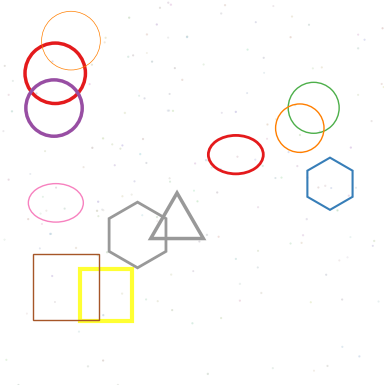[{"shape": "oval", "thickness": 2, "radius": 0.36, "center": [0.613, 0.598]}, {"shape": "circle", "thickness": 2.5, "radius": 0.39, "center": [0.143, 0.81]}, {"shape": "hexagon", "thickness": 1.5, "radius": 0.34, "center": [0.857, 0.523]}, {"shape": "circle", "thickness": 1, "radius": 0.33, "center": [0.815, 0.72]}, {"shape": "circle", "thickness": 2.5, "radius": 0.37, "center": [0.14, 0.719]}, {"shape": "circle", "thickness": 1, "radius": 0.31, "center": [0.779, 0.667]}, {"shape": "circle", "thickness": 0.5, "radius": 0.38, "center": [0.184, 0.894]}, {"shape": "square", "thickness": 3, "radius": 0.33, "center": [0.275, 0.234]}, {"shape": "square", "thickness": 1, "radius": 0.42, "center": [0.171, 0.255]}, {"shape": "oval", "thickness": 1, "radius": 0.36, "center": [0.145, 0.473]}, {"shape": "triangle", "thickness": 2.5, "radius": 0.39, "center": [0.46, 0.42]}, {"shape": "hexagon", "thickness": 2, "radius": 0.43, "center": [0.357, 0.39]}]